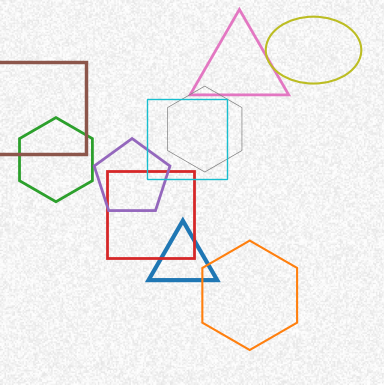[{"shape": "triangle", "thickness": 3, "radius": 0.51, "center": [0.475, 0.324]}, {"shape": "hexagon", "thickness": 1.5, "radius": 0.71, "center": [0.649, 0.233]}, {"shape": "hexagon", "thickness": 2, "radius": 0.55, "center": [0.145, 0.585]}, {"shape": "square", "thickness": 2, "radius": 0.57, "center": [0.391, 0.442]}, {"shape": "pentagon", "thickness": 2, "radius": 0.52, "center": [0.343, 0.537]}, {"shape": "square", "thickness": 2.5, "radius": 0.6, "center": [0.105, 0.72]}, {"shape": "triangle", "thickness": 2, "radius": 0.74, "center": [0.622, 0.828]}, {"shape": "hexagon", "thickness": 0.5, "radius": 0.56, "center": [0.532, 0.665]}, {"shape": "oval", "thickness": 1.5, "radius": 0.62, "center": [0.814, 0.87]}, {"shape": "square", "thickness": 1, "radius": 0.52, "center": [0.486, 0.64]}]